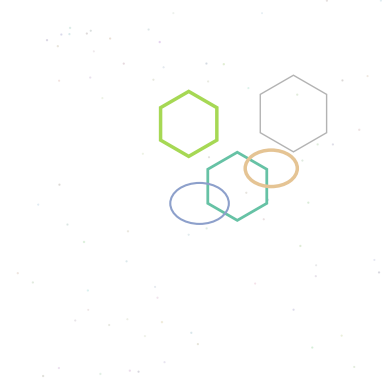[{"shape": "hexagon", "thickness": 2, "radius": 0.44, "center": [0.616, 0.516]}, {"shape": "oval", "thickness": 1.5, "radius": 0.38, "center": [0.518, 0.472]}, {"shape": "hexagon", "thickness": 2.5, "radius": 0.42, "center": [0.49, 0.678]}, {"shape": "oval", "thickness": 2.5, "radius": 0.34, "center": [0.705, 0.563]}, {"shape": "hexagon", "thickness": 1, "radius": 0.5, "center": [0.762, 0.705]}]